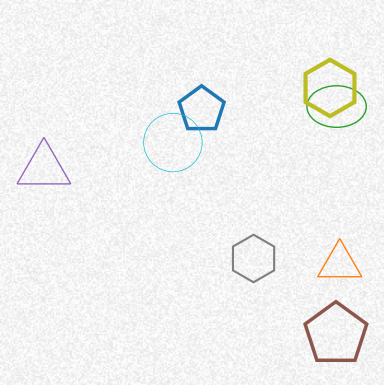[{"shape": "pentagon", "thickness": 2.5, "radius": 0.31, "center": [0.524, 0.716]}, {"shape": "triangle", "thickness": 1, "radius": 0.33, "center": [0.882, 0.314]}, {"shape": "oval", "thickness": 1, "radius": 0.39, "center": [0.874, 0.723]}, {"shape": "triangle", "thickness": 1, "radius": 0.4, "center": [0.114, 0.563]}, {"shape": "pentagon", "thickness": 2.5, "radius": 0.42, "center": [0.873, 0.132]}, {"shape": "hexagon", "thickness": 1.5, "radius": 0.31, "center": [0.659, 0.329]}, {"shape": "hexagon", "thickness": 3, "radius": 0.37, "center": [0.857, 0.772]}, {"shape": "circle", "thickness": 0.5, "radius": 0.38, "center": [0.449, 0.63]}]